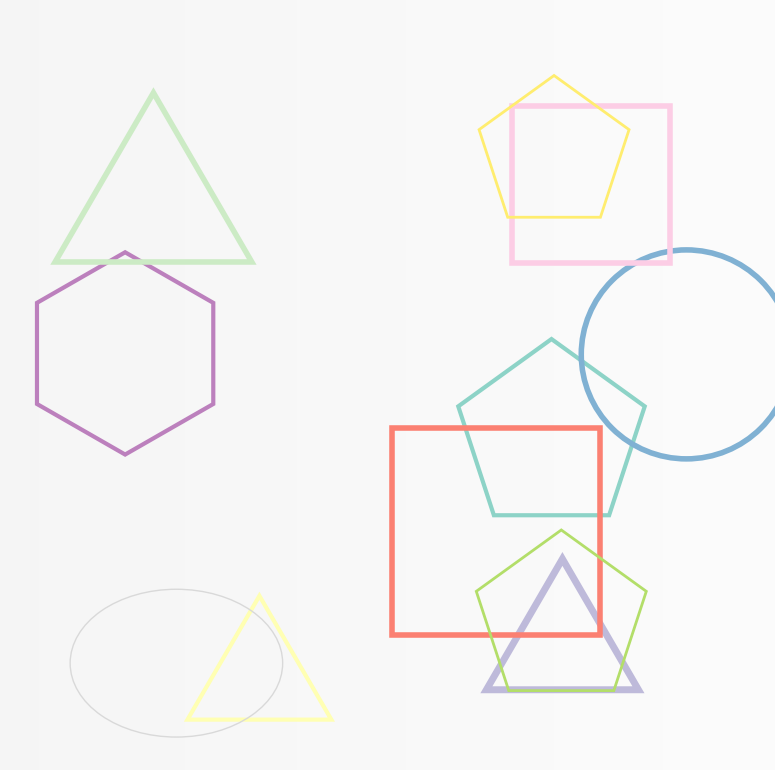[{"shape": "pentagon", "thickness": 1.5, "radius": 0.63, "center": [0.712, 0.433]}, {"shape": "triangle", "thickness": 1.5, "radius": 0.54, "center": [0.335, 0.119]}, {"shape": "triangle", "thickness": 2.5, "radius": 0.57, "center": [0.726, 0.161]}, {"shape": "square", "thickness": 2, "radius": 0.67, "center": [0.64, 0.31]}, {"shape": "circle", "thickness": 2, "radius": 0.68, "center": [0.886, 0.54]}, {"shape": "pentagon", "thickness": 1, "radius": 0.58, "center": [0.724, 0.196]}, {"shape": "square", "thickness": 2, "radius": 0.51, "center": [0.762, 0.76]}, {"shape": "oval", "thickness": 0.5, "radius": 0.69, "center": [0.228, 0.139]}, {"shape": "hexagon", "thickness": 1.5, "radius": 0.66, "center": [0.161, 0.541]}, {"shape": "triangle", "thickness": 2, "radius": 0.73, "center": [0.198, 0.733]}, {"shape": "pentagon", "thickness": 1, "radius": 0.51, "center": [0.715, 0.8]}]